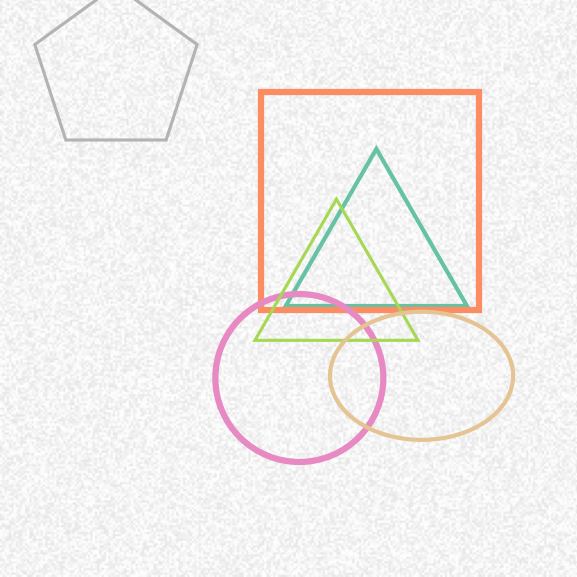[{"shape": "triangle", "thickness": 2, "radius": 0.91, "center": [0.652, 0.56]}, {"shape": "square", "thickness": 3, "radius": 0.94, "center": [0.641, 0.652]}, {"shape": "circle", "thickness": 3, "radius": 0.73, "center": [0.518, 0.345]}, {"shape": "triangle", "thickness": 1.5, "radius": 0.81, "center": [0.583, 0.491]}, {"shape": "oval", "thickness": 2, "radius": 0.79, "center": [0.73, 0.348]}, {"shape": "pentagon", "thickness": 1.5, "radius": 0.74, "center": [0.201, 0.876]}]